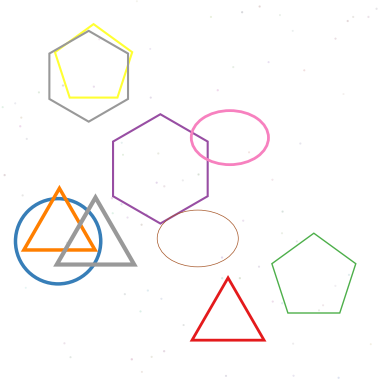[{"shape": "triangle", "thickness": 2, "radius": 0.54, "center": [0.592, 0.17]}, {"shape": "circle", "thickness": 2.5, "radius": 0.55, "center": [0.151, 0.373]}, {"shape": "pentagon", "thickness": 1, "radius": 0.57, "center": [0.815, 0.28]}, {"shape": "hexagon", "thickness": 1.5, "radius": 0.71, "center": [0.417, 0.561]}, {"shape": "triangle", "thickness": 2.5, "radius": 0.53, "center": [0.154, 0.404]}, {"shape": "pentagon", "thickness": 1.5, "radius": 0.53, "center": [0.243, 0.832]}, {"shape": "oval", "thickness": 0.5, "radius": 0.53, "center": [0.514, 0.381]}, {"shape": "oval", "thickness": 2, "radius": 0.5, "center": [0.597, 0.643]}, {"shape": "triangle", "thickness": 3, "radius": 0.58, "center": [0.248, 0.371]}, {"shape": "hexagon", "thickness": 1.5, "radius": 0.59, "center": [0.23, 0.802]}]